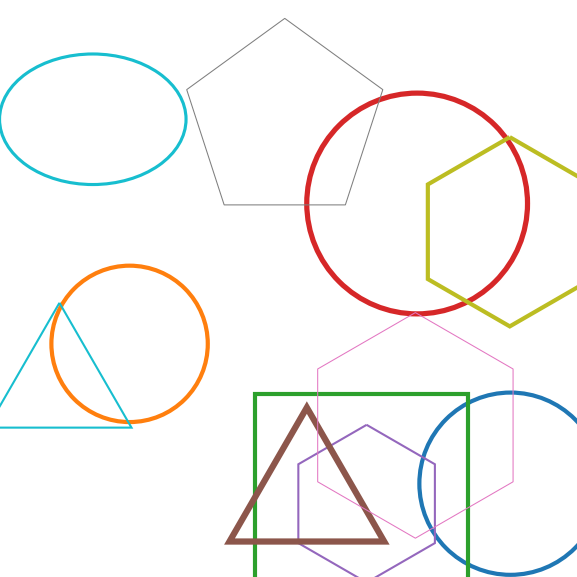[{"shape": "circle", "thickness": 2, "radius": 0.79, "center": [0.884, 0.162]}, {"shape": "circle", "thickness": 2, "radius": 0.68, "center": [0.224, 0.404]}, {"shape": "square", "thickness": 2, "radius": 0.92, "center": [0.626, 0.133]}, {"shape": "circle", "thickness": 2.5, "radius": 0.96, "center": [0.722, 0.647]}, {"shape": "hexagon", "thickness": 1, "radius": 0.68, "center": [0.635, 0.127]}, {"shape": "triangle", "thickness": 3, "radius": 0.77, "center": [0.531, 0.139]}, {"shape": "hexagon", "thickness": 0.5, "radius": 0.98, "center": [0.719, 0.263]}, {"shape": "pentagon", "thickness": 0.5, "radius": 0.89, "center": [0.493, 0.789]}, {"shape": "hexagon", "thickness": 2, "radius": 0.82, "center": [0.883, 0.598]}, {"shape": "triangle", "thickness": 1, "radius": 0.72, "center": [0.103, 0.331]}, {"shape": "oval", "thickness": 1.5, "radius": 0.81, "center": [0.161, 0.793]}]